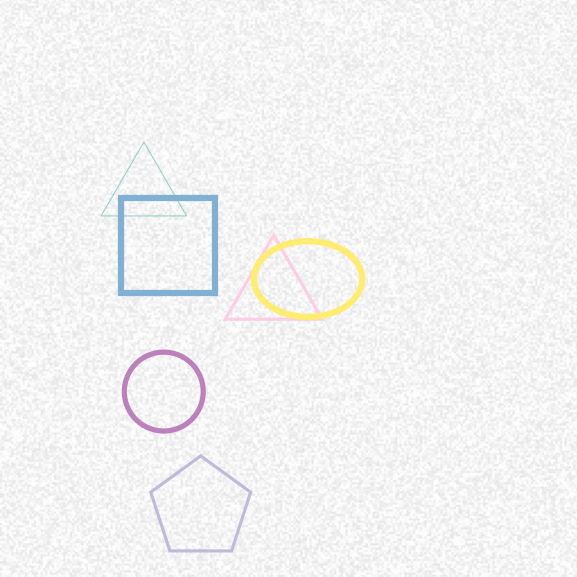[{"shape": "triangle", "thickness": 0.5, "radius": 0.43, "center": [0.249, 0.668]}, {"shape": "pentagon", "thickness": 1.5, "radius": 0.45, "center": [0.348, 0.119]}, {"shape": "square", "thickness": 3, "radius": 0.41, "center": [0.291, 0.574]}, {"shape": "triangle", "thickness": 1.5, "radius": 0.48, "center": [0.474, 0.495]}, {"shape": "circle", "thickness": 2.5, "radius": 0.34, "center": [0.284, 0.321]}, {"shape": "oval", "thickness": 3, "radius": 0.47, "center": [0.533, 0.516]}]